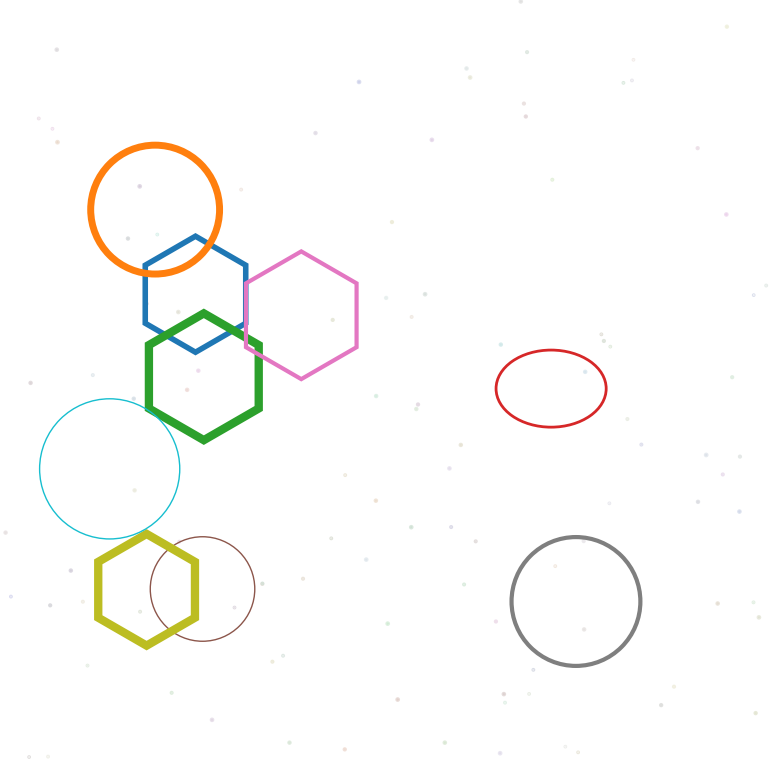[{"shape": "hexagon", "thickness": 2, "radius": 0.38, "center": [0.254, 0.618]}, {"shape": "circle", "thickness": 2.5, "radius": 0.42, "center": [0.201, 0.728]}, {"shape": "hexagon", "thickness": 3, "radius": 0.41, "center": [0.265, 0.511]}, {"shape": "oval", "thickness": 1, "radius": 0.36, "center": [0.716, 0.495]}, {"shape": "circle", "thickness": 0.5, "radius": 0.34, "center": [0.263, 0.235]}, {"shape": "hexagon", "thickness": 1.5, "radius": 0.41, "center": [0.391, 0.591]}, {"shape": "circle", "thickness": 1.5, "radius": 0.42, "center": [0.748, 0.219]}, {"shape": "hexagon", "thickness": 3, "radius": 0.36, "center": [0.19, 0.234]}, {"shape": "circle", "thickness": 0.5, "radius": 0.46, "center": [0.142, 0.391]}]